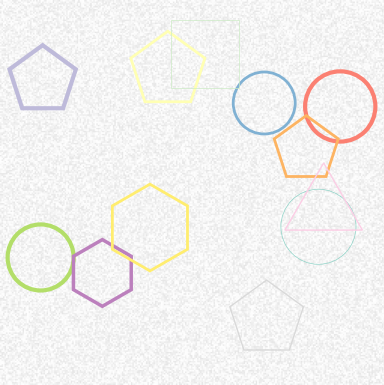[{"shape": "circle", "thickness": 0.5, "radius": 0.49, "center": [0.827, 0.411]}, {"shape": "pentagon", "thickness": 2, "radius": 0.51, "center": [0.436, 0.818]}, {"shape": "pentagon", "thickness": 3, "radius": 0.45, "center": [0.111, 0.792]}, {"shape": "circle", "thickness": 3, "radius": 0.46, "center": [0.884, 0.723]}, {"shape": "circle", "thickness": 2, "radius": 0.4, "center": [0.686, 0.732]}, {"shape": "pentagon", "thickness": 2, "radius": 0.44, "center": [0.795, 0.612]}, {"shape": "circle", "thickness": 3, "radius": 0.43, "center": [0.106, 0.331]}, {"shape": "triangle", "thickness": 1, "radius": 0.58, "center": [0.841, 0.46]}, {"shape": "pentagon", "thickness": 1, "radius": 0.5, "center": [0.693, 0.172]}, {"shape": "hexagon", "thickness": 2.5, "radius": 0.43, "center": [0.266, 0.291]}, {"shape": "square", "thickness": 0.5, "radius": 0.44, "center": [0.533, 0.86]}, {"shape": "hexagon", "thickness": 2, "radius": 0.56, "center": [0.389, 0.409]}]